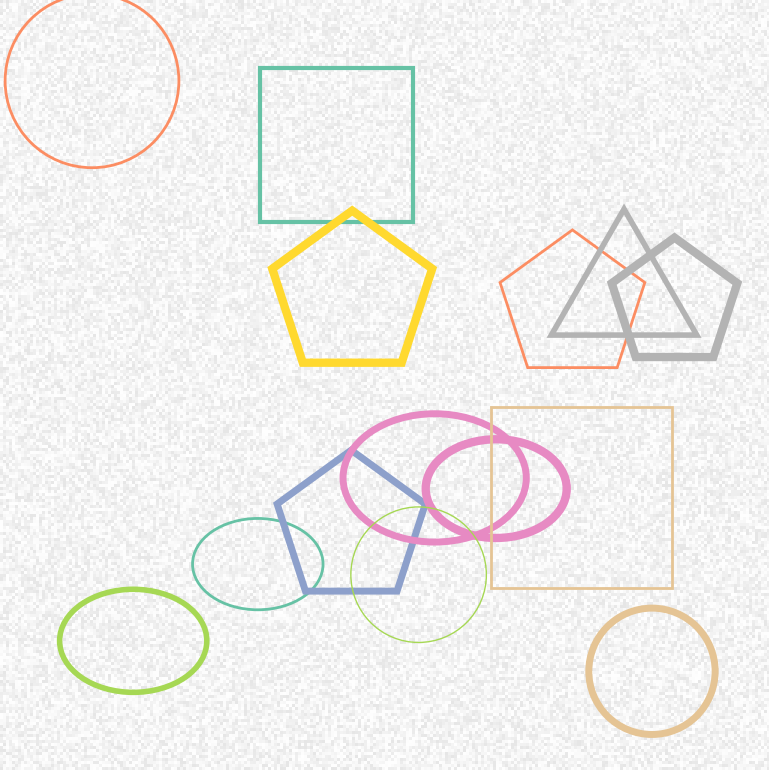[{"shape": "oval", "thickness": 1, "radius": 0.42, "center": [0.335, 0.267]}, {"shape": "square", "thickness": 1.5, "radius": 0.5, "center": [0.437, 0.812]}, {"shape": "pentagon", "thickness": 1, "radius": 0.49, "center": [0.743, 0.603]}, {"shape": "circle", "thickness": 1, "radius": 0.56, "center": [0.119, 0.895]}, {"shape": "pentagon", "thickness": 2.5, "radius": 0.51, "center": [0.456, 0.314]}, {"shape": "oval", "thickness": 3, "radius": 0.46, "center": [0.644, 0.365]}, {"shape": "oval", "thickness": 2.5, "radius": 0.6, "center": [0.565, 0.379]}, {"shape": "oval", "thickness": 2, "radius": 0.48, "center": [0.173, 0.168]}, {"shape": "circle", "thickness": 0.5, "radius": 0.44, "center": [0.544, 0.254]}, {"shape": "pentagon", "thickness": 3, "radius": 0.55, "center": [0.457, 0.617]}, {"shape": "circle", "thickness": 2.5, "radius": 0.41, "center": [0.847, 0.128]}, {"shape": "square", "thickness": 1, "radius": 0.59, "center": [0.755, 0.354]}, {"shape": "pentagon", "thickness": 3, "radius": 0.43, "center": [0.876, 0.606]}, {"shape": "triangle", "thickness": 2, "radius": 0.55, "center": [0.81, 0.619]}]